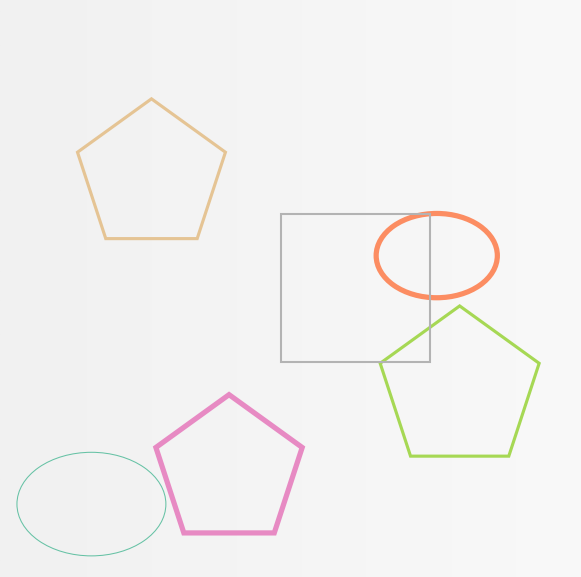[{"shape": "oval", "thickness": 0.5, "radius": 0.64, "center": [0.157, 0.126]}, {"shape": "oval", "thickness": 2.5, "radius": 0.52, "center": [0.751, 0.557]}, {"shape": "pentagon", "thickness": 2.5, "radius": 0.66, "center": [0.394, 0.183]}, {"shape": "pentagon", "thickness": 1.5, "radius": 0.72, "center": [0.791, 0.326]}, {"shape": "pentagon", "thickness": 1.5, "radius": 0.67, "center": [0.261, 0.694]}, {"shape": "square", "thickness": 1, "radius": 0.64, "center": [0.611, 0.501]}]